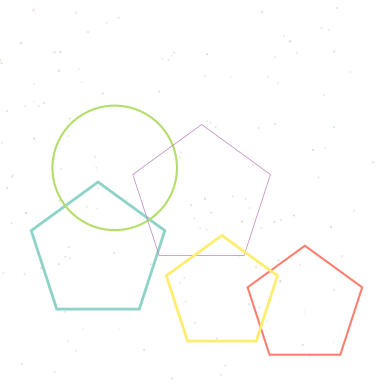[{"shape": "pentagon", "thickness": 2, "radius": 0.91, "center": [0.255, 0.345]}, {"shape": "pentagon", "thickness": 1.5, "radius": 0.78, "center": [0.792, 0.205]}, {"shape": "circle", "thickness": 1.5, "radius": 0.81, "center": [0.298, 0.564]}, {"shape": "pentagon", "thickness": 0.5, "radius": 0.94, "center": [0.524, 0.489]}, {"shape": "pentagon", "thickness": 2, "radius": 0.76, "center": [0.576, 0.237]}]